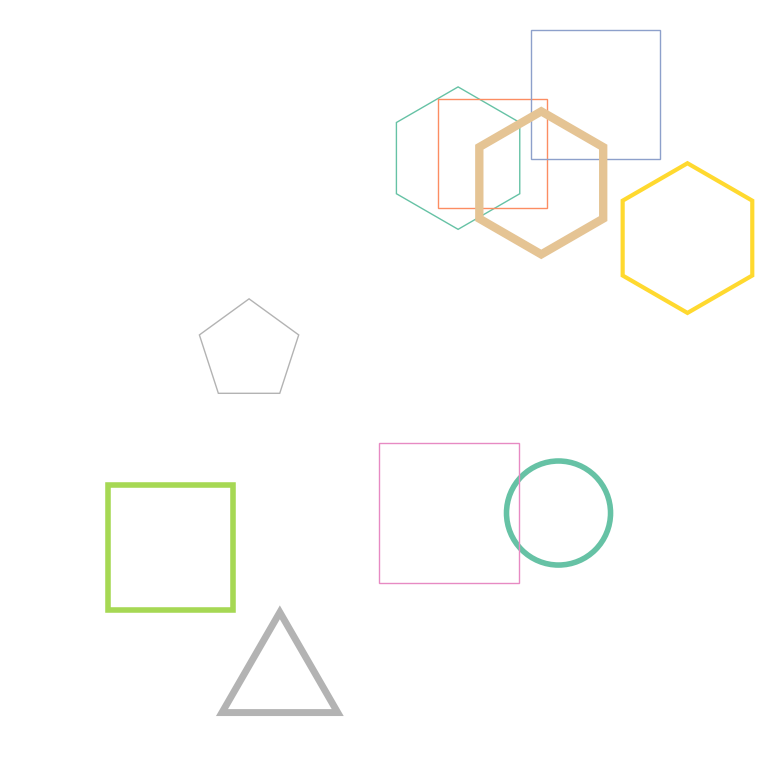[{"shape": "hexagon", "thickness": 0.5, "radius": 0.46, "center": [0.595, 0.795]}, {"shape": "circle", "thickness": 2, "radius": 0.34, "center": [0.725, 0.334]}, {"shape": "square", "thickness": 0.5, "radius": 0.35, "center": [0.64, 0.801]}, {"shape": "square", "thickness": 0.5, "radius": 0.42, "center": [0.773, 0.877]}, {"shape": "square", "thickness": 0.5, "radius": 0.45, "center": [0.583, 0.334]}, {"shape": "square", "thickness": 2, "radius": 0.41, "center": [0.221, 0.289]}, {"shape": "hexagon", "thickness": 1.5, "radius": 0.49, "center": [0.893, 0.691]}, {"shape": "hexagon", "thickness": 3, "radius": 0.46, "center": [0.703, 0.763]}, {"shape": "triangle", "thickness": 2.5, "radius": 0.43, "center": [0.363, 0.118]}, {"shape": "pentagon", "thickness": 0.5, "radius": 0.34, "center": [0.323, 0.544]}]